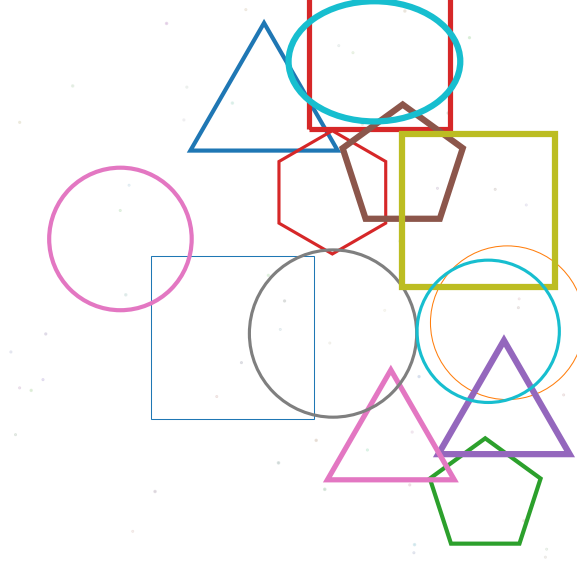[{"shape": "triangle", "thickness": 2, "radius": 0.74, "center": [0.457, 0.812]}, {"shape": "square", "thickness": 0.5, "radius": 0.7, "center": [0.403, 0.414]}, {"shape": "circle", "thickness": 0.5, "radius": 0.67, "center": [0.878, 0.44]}, {"shape": "pentagon", "thickness": 2, "radius": 0.5, "center": [0.84, 0.139]}, {"shape": "square", "thickness": 2.5, "radius": 0.61, "center": [0.657, 0.898]}, {"shape": "hexagon", "thickness": 1.5, "radius": 0.53, "center": [0.575, 0.666]}, {"shape": "triangle", "thickness": 3, "radius": 0.66, "center": [0.873, 0.278]}, {"shape": "pentagon", "thickness": 3, "radius": 0.55, "center": [0.697, 0.709]}, {"shape": "circle", "thickness": 2, "radius": 0.62, "center": [0.209, 0.585]}, {"shape": "triangle", "thickness": 2.5, "radius": 0.63, "center": [0.677, 0.232]}, {"shape": "circle", "thickness": 1.5, "radius": 0.72, "center": [0.577, 0.422]}, {"shape": "square", "thickness": 3, "radius": 0.67, "center": [0.829, 0.635]}, {"shape": "circle", "thickness": 1.5, "radius": 0.62, "center": [0.845, 0.425]}, {"shape": "oval", "thickness": 3, "radius": 0.74, "center": [0.648, 0.893]}]